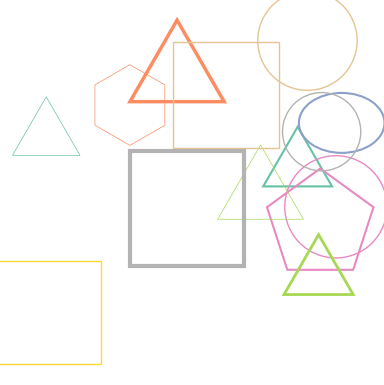[{"shape": "triangle", "thickness": 0.5, "radius": 0.51, "center": [0.12, 0.647]}, {"shape": "triangle", "thickness": 1.5, "radius": 0.52, "center": [0.773, 0.567]}, {"shape": "triangle", "thickness": 2.5, "radius": 0.71, "center": [0.46, 0.807]}, {"shape": "hexagon", "thickness": 0.5, "radius": 0.52, "center": [0.337, 0.727]}, {"shape": "oval", "thickness": 1.5, "radius": 0.56, "center": [0.888, 0.681]}, {"shape": "circle", "thickness": 1, "radius": 0.66, "center": [0.872, 0.463]}, {"shape": "pentagon", "thickness": 1.5, "radius": 0.73, "center": [0.832, 0.417]}, {"shape": "triangle", "thickness": 2, "radius": 0.52, "center": [0.828, 0.287]}, {"shape": "triangle", "thickness": 0.5, "radius": 0.64, "center": [0.677, 0.495]}, {"shape": "square", "thickness": 1, "radius": 0.67, "center": [0.129, 0.187]}, {"shape": "square", "thickness": 1, "radius": 0.69, "center": [0.586, 0.752]}, {"shape": "circle", "thickness": 1, "radius": 0.65, "center": [0.799, 0.894]}, {"shape": "circle", "thickness": 1, "radius": 0.51, "center": [0.835, 0.658]}, {"shape": "square", "thickness": 3, "radius": 0.74, "center": [0.485, 0.459]}]